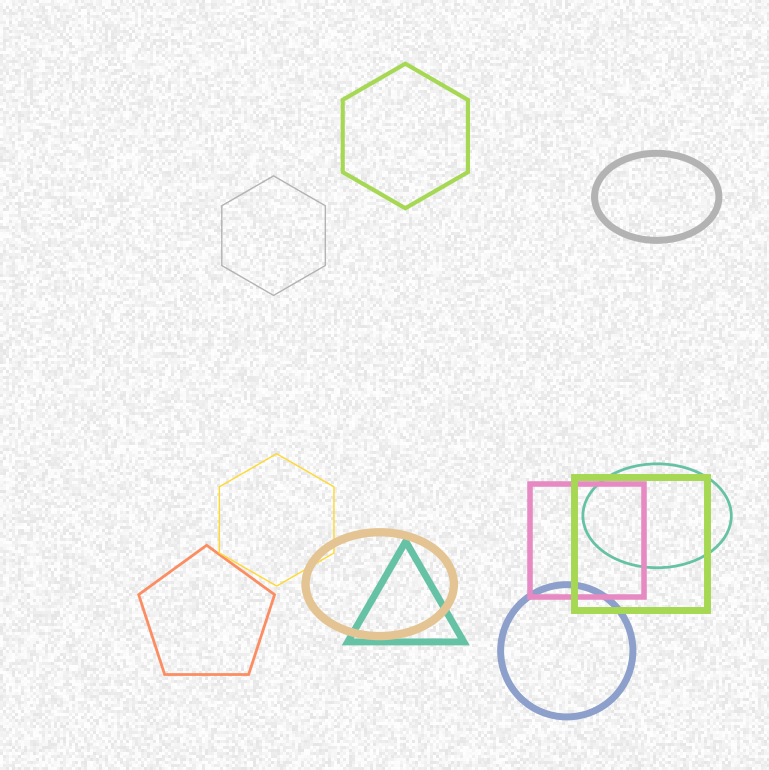[{"shape": "oval", "thickness": 1, "radius": 0.48, "center": [0.853, 0.33]}, {"shape": "triangle", "thickness": 2.5, "radius": 0.44, "center": [0.527, 0.21]}, {"shape": "pentagon", "thickness": 1, "radius": 0.46, "center": [0.268, 0.199]}, {"shape": "circle", "thickness": 2.5, "radius": 0.43, "center": [0.736, 0.155]}, {"shape": "square", "thickness": 2, "radius": 0.37, "center": [0.762, 0.298]}, {"shape": "square", "thickness": 2.5, "radius": 0.43, "center": [0.832, 0.294]}, {"shape": "hexagon", "thickness": 1.5, "radius": 0.47, "center": [0.526, 0.823]}, {"shape": "hexagon", "thickness": 0.5, "radius": 0.43, "center": [0.359, 0.325]}, {"shape": "oval", "thickness": 3, "radius": 0.48, "center": [0.493, 0.241]}, {"shape": "hexagon", "thickness": 0.5, "radius": 0.39, "center": [0.355, 0.694]}, {"shape": "oval", "thickness": 2.5, "radius": 0.4, "center": [0.853, 0.744]}]